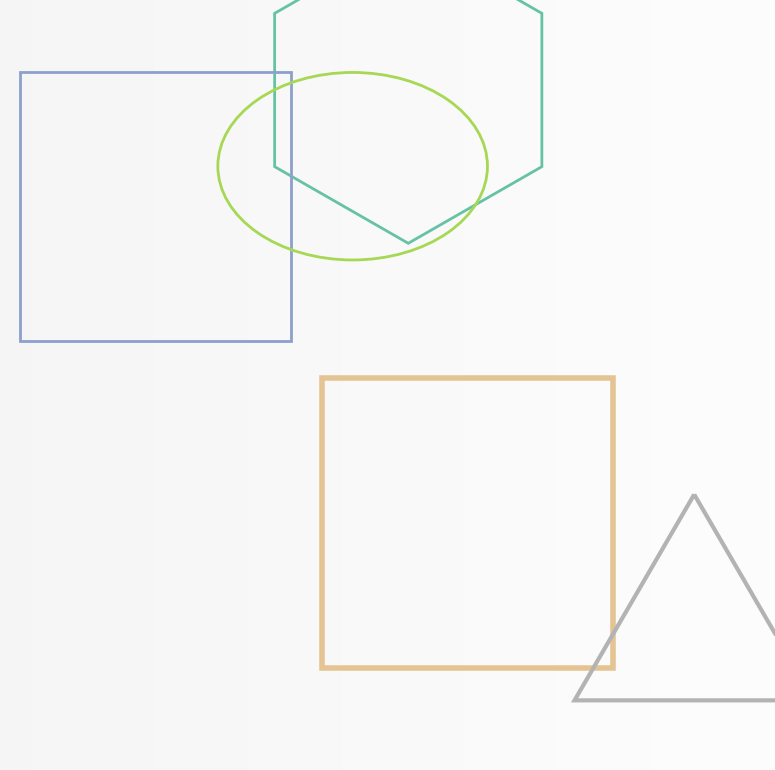[{"shape": "hexagon", "thickness": 1, "radius": 1.0, "center": [0.527, 0.883]}, {"shape": "square", "thickness": 1, "radius": 0.88, "center": [0.201, 0.732]}, {"shape": "oval", "thickness": 1, "radius": 0.87, "center": [0.455, 0.784]}, {"shape": "square", "thickness": 2, "radius": 0.94, "center": [0.603, 0.32]}, {"shape": "triangle", "thickness": 1.5, "radius": 0.89, "center": [0.896, 0.18]}]